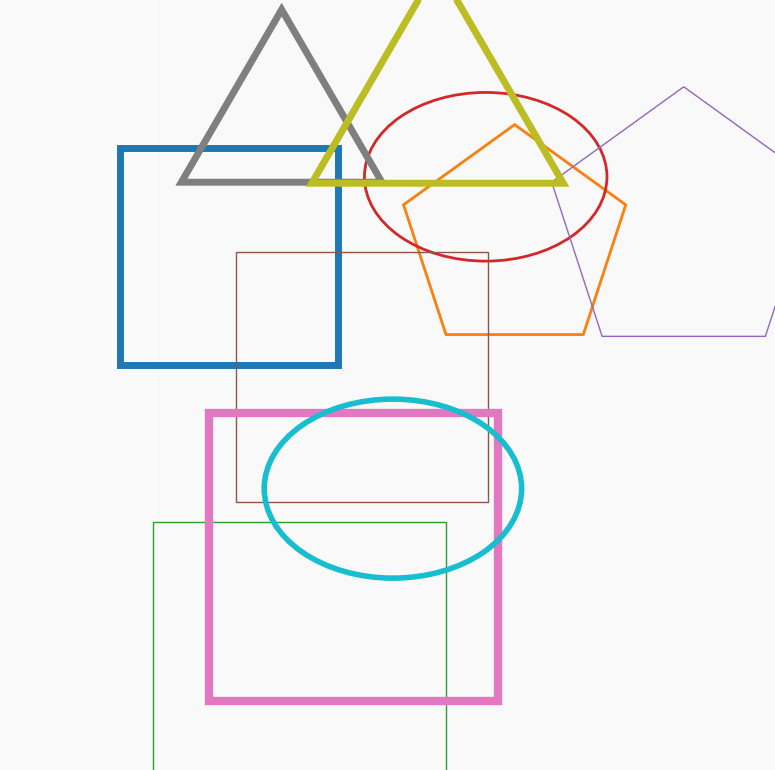[{"shape": "square", "thickness": 2.5, "radius": 0.7, "center": [0.295, 0.667]}, {"shape": "pentagon", "thickness": 1, "radius": 0.75, "center": [0.664, 0.687]}, {"shape": "square", "thickness": 0.5, "radius": 0.94, "center": [0.386, 0.133]}, {"shape": "oval", "thickness": 1, "radius": 0.78, "center": [0.627, 0.77]}, {"shape": "pentagon", "thickness": 0.5, "radius": 0.9, "center": [0.882, 0.708]}, {"shape": "square", "thickness": 0.5, "radius": 0.81, "center": [0.467, 0.511]}, {"shape": "square", "thickness": 3, "radius": 0.93, "center": [0.456, 0.277]}, {"shape": "triangle", "thickness": 2.5, "radius": 0.75, "center": [0.363, 0.838]}, {"shape": "triangle", "thickness": 2.5, "radius": 0.94, "center": [0.565, 0.856]}, {"shape": "oval", "thickness": 2, "radius": 0.83, "center": [0.507, 0.365]}]